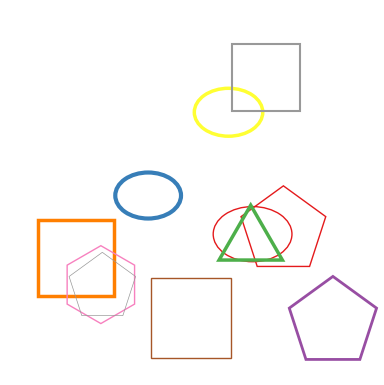[{"shape": "pentagon", "thickness": 1, "radius": 0.58, "center": [0.736, 0.402]}, {"shape": "oval", "thickness": 1, "radius": 0.51, "center": [0.656, 0.392]}, {"shape": "oval", "thickness": 3, "radius": 0.43, "center": [0.385, 0.492]}, {"shape": "triangle", "thickness": 2.5, "radius": 0.47, "center": [0.651, 0.372]}, {"shape": "pentagon", "thickness": 2, "radius": 0.6, "center": [0.865, 0.163]}, {"shape": "square", "thickness": 2.5, "radius": 0.5, "center": [0.198, 0.33]}, {"shape": "oval", "thickness": 2.5, "radius": 0.44, "center": [0.594, 0.708]}, {"shape": "square", "thickness": 1, "radius": 0.52, "center": [0.496, 0.173]}, {"shape": "hexagon", "thickness": 1, "radius": 0.51, "center": [0.262, 0.261]}, {"shape": "square", "thickness": 1.5, "radius": 0.44, "center": [0.691, 0.799]}, {"shape": "pentagon", "thickness": 0.5, "radius": 0.45, "center": [0.266, 0.254]}]